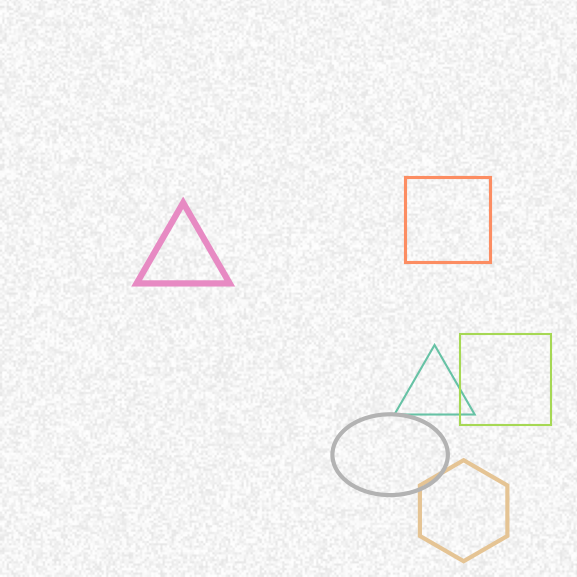[{"shape": "triangle", "thickness": 1, "radius": 0.4, "center": [0.752, 0.321]}, {"shape": "square", "thickness": 1.5, "radius": 0.37, "center": [0.775, 0.618]}, {"shape": "triangle", "thickness": 3, "radius": 0.47, "center": [0.317, 0.555]}, {"shape": "square", "thickness": 1, "radius": 0.39, "center": [0.875, 0.342]}, {"shape": "hexagon", "thickness": 2, "radius": 0.44, "center": [0.803, 0.115]}, {"shape": "oval", "thickness": 2, "radius": 0.5, "center": [0.676, 0.212]}]